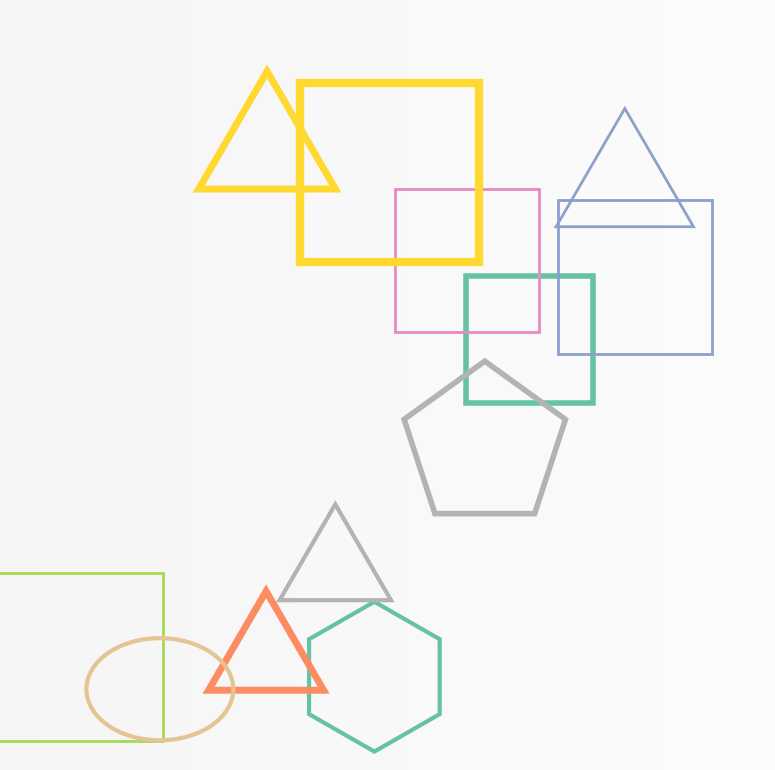[{"shape": "hexagon", "thickness": 1.5, "radius": 0.49, "center": [0.483, 0.121]}, {"shape": "square", "thickness": 2, "radius": 0.41, "center": [0.683, 0.559]}, {"shape": "triangle", "thickness": 2.5, "radius": 0.43, "center": [0.343, 0.146]}, {"shape": "triangle", "thickness": 1, "radius": 0.51, "center": [0.806, 0.757]}, {"shape": "square", "thickness": 1, "radius": 0.5, "center": [0.819, 0.64]}, {"shape": "square", "thickness": 1, "radius": 0.46, "center": [0.603, 0.661]}, {"shape": "square", "thickness": 1, "radius": 0.55, "center": [0.1, 0.147]}, {"shape": "triangle", "thickness": 2.5, "radius": 0.51, "center": [0.345, 0.805]}, {"shape": "square", "thickness": 3, "radius": 0.58, "center": [0.503, 0.776]}, {"shape": "oval", "thickness": 1.5, "radius": 0.47, "center": [0.206, 0.105]}, {"shape": "pentagon", "thickness": 2, "radius": 0.55, "center": [0.626, 0.422]}, {"shape": "triangle", "thickness": 1.5, "radius": 0.42, "center": [0.433, 0.262]}]